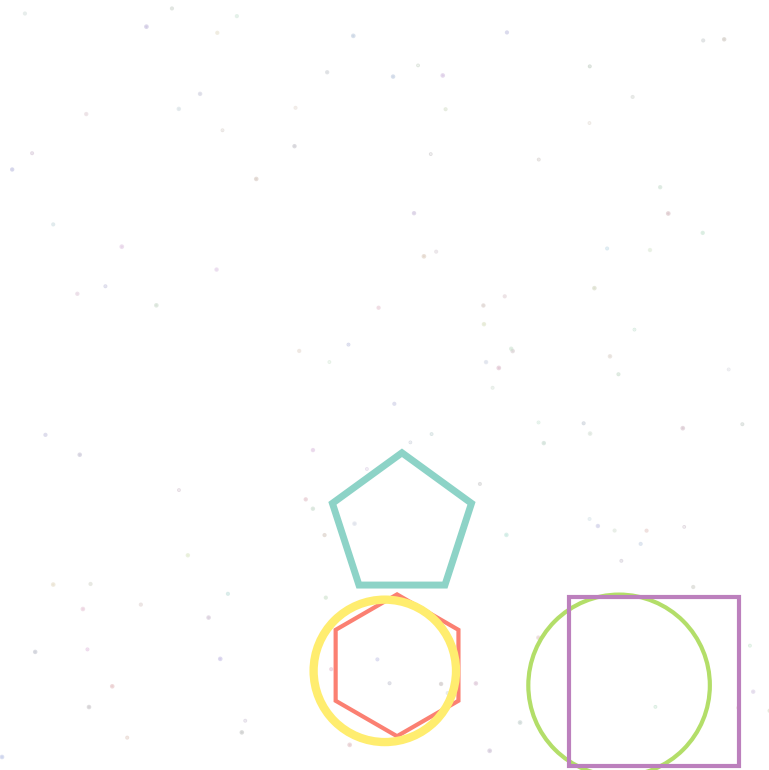[{"shape": "pentagon", "thickness": 2.5, "radius": 0.47, "center": [0.522, 0.317]}, {"shape": "hexagon", "thickness": 1.5, "radius": 0.46, "center": [0.516, 0.136]}, {"shape": "circle", "thickness": 1.5, "radius": 0.59, "center": [0.804, 0.11]}, {"shape": "square", "thickness": 1.5, "radius": 0.55, "center": [0.849, 0.115]}, {"shape": "circle", "thickness": 3, "radius": 0.46, "center": [0.5, 0.129]}]